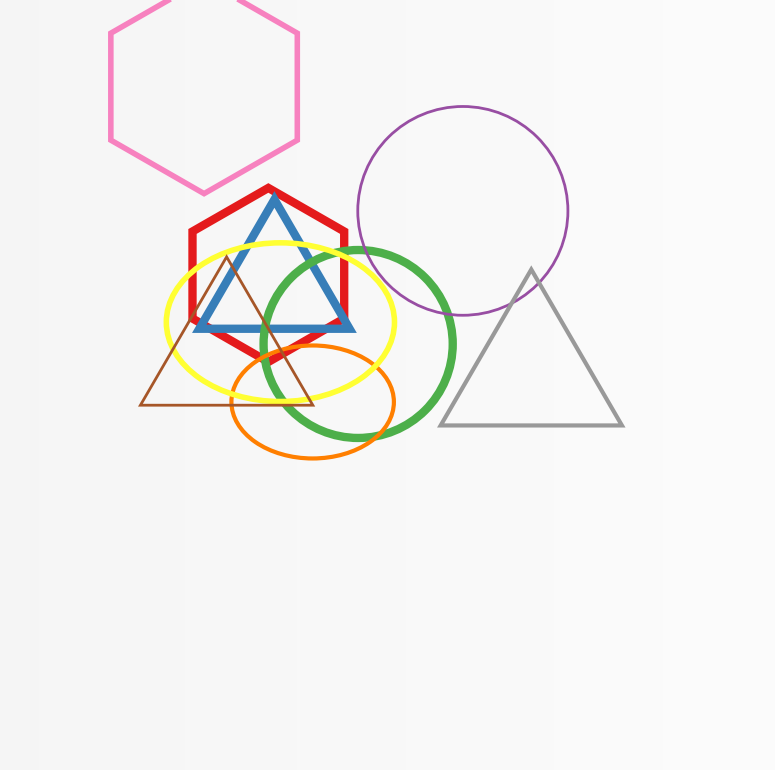[{"shape": "hexagon", "thickness": 3, "radius": 0.57, "center": [0.346, 0.643]}, {"shape": "triangle", "thickness": 3, "radius": 0.56, "center": [0.354, 0.629]}, {"shape": "circle", "thickness": 3, "radius": 0.61, "center": [0.462, 0.553]}, {"shape": "circle", "thickness": 1, "radius": 0.68, "center": [0.597, 0.726]}, {"shape": "oval", "thickness": 1.5, "radius": 0.52, "center": [0.403, 0.478]}, {"shape": "oval", "thickness": 2, "radius": 0.74, "center": [0.362, 0.582]}, {"shape": "triangle", "thickness": 1, "radius": 0.64, "center": [0.292, 0.538]}, {"shape": "hexagon", "thickness": 2, "radius": 0.69, "center": [0.263, 0.887]}, {"shape": "triangle", "thickness": 1.5, "radius": 0.68, "center": [0.686, 0.515]}]